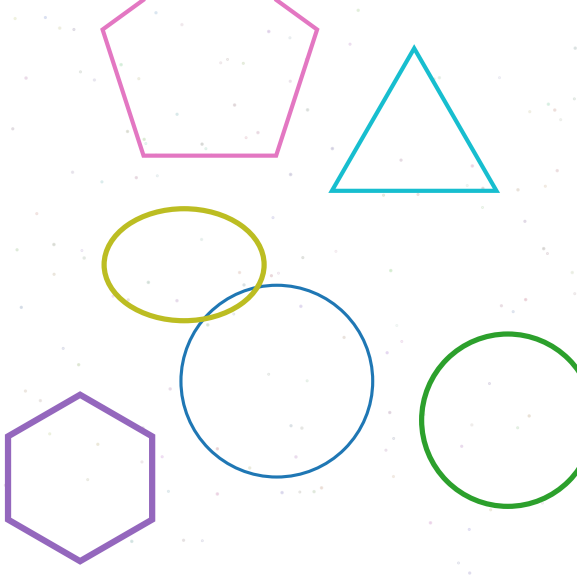[{"shape": "circle", "thickness": 1.5, "radius": 0.83, "center": [0.479, 0.339]}, {"shape": "circle", "thickness": 2.5, "radius": 0.75, "center": [0.879, 0.272]}, {"shape": "hexagon", "thickness": 3, "radius": 0.72, "center": [0.139, 0.171]}, {"shape": "pentagon", "thickness": 2, "radius": 0.98, "center": [0.363, 0.888]}, {"shape": "oval", "thickness": 2.5, "radius": 0.69, "center": [0.319, 0.541]}, {"shape": "triangle", "thickness": 2, "radius": 0.82, "center": [0.717, 0.751]}]